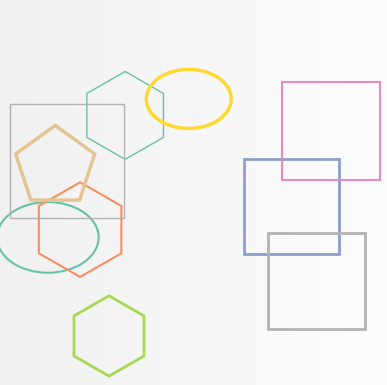[{"shape": "oval", "thickness": 1.5, "radius": 0.66, "center": [0.123, 0.383]}, {"shape": "hexagon", "thickness": 1, "radius": 0.57, "center": [0.323, 0.7]}, {"shape": "hexagon", "thickness": 1.5, "radius": 0.61, "center": [0.207, 0.404]}, {"shape": "square", "thickness": 2, "radius": 0.62, "center": [0.752, 0.463]}, {"shape": "square", "thickness": 1.5, "radius": 0.64, "center": [0.854, 0.659]}, {"shape": "hexagon", "thickness": 2, "radius": 0.52, "center": [0.281, 0.127]}, {"shape": "oval", "thickness": 2.5, "radius": 0.55, "center": [0.487, 0.743]}, {"shape": "pentagon", "thickness": 2.5, "radius": 0.54, "center": [0.142, 0.567]}, {"shape": "square", "thickness": 2, "radius": 0.63, "center": [0.818, 0.27]}, {"shape": "square", "thickness": 1, "radius": 0.74, "center": [0.173, 0.582]}]